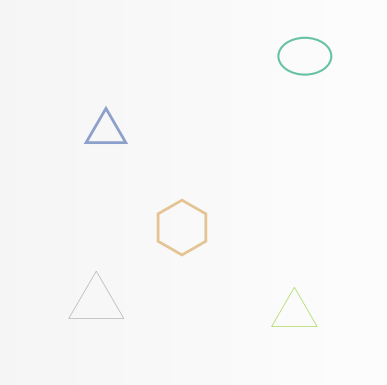[{"shape": "oval", "thickness": 1.5, "radius": 0.34, "center": [0.787, 0.854]}, {"shape": "triangle", "thickness": 2, "radius": 0.3, "center": [0.273, 0.659]}, {"shape": "triangle", "thickness": 0.5, "radius": 0.34, "center": [0.76, 0.186]}, {"shape": "hexagon", "thickness": 2, "radius": 0.36, "center": [0.47, 0.409]}, {"shape": "triangle", "thickness": 0.5, "radius": 0.41, "center": [0.248, 0.214]}]